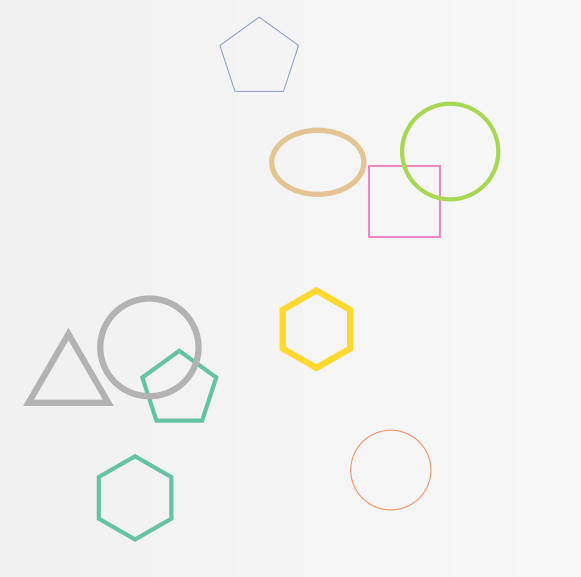[{"shape": "pentagon", "thickness": 2, "radius": 0.33, "center": [0.308, 0.325]}, {"shape": "hexagon", "thickness": 2, "radius": 0.36, "center": [0.232, 0.137]}, {"shape": "circle", "thickness": 0.5, "radius": 0.34, "center": [0.672, 0.185]}, {"shape": "pentagon", "thickness": 0.5, "radius": 0.36, "center": [0.446, 0.898]}, {"shape": "square", "thickness": 1, "radius": 0.31, "center": [0.696, 0.651]}, {"shape": "circle", "thickness": 2, "radius": 0.41, "center": [0.774, 0.737]}, {"shape": "hexagon", "thickness": 3, "radius": 0.34, "center": [0.544, 0.429]}, {"shape": "oval", "thickness": 2.5, "radius": 0.4, "center": [0.547, 0.718]}, {"shape": "triangle", "thickness": 3, "radius": 0.4, "center": [0.118, 0.341]}, {"shape": "circle", "thickness": 3, "radius": 0.42, "center": [0.257, 0.398]}]